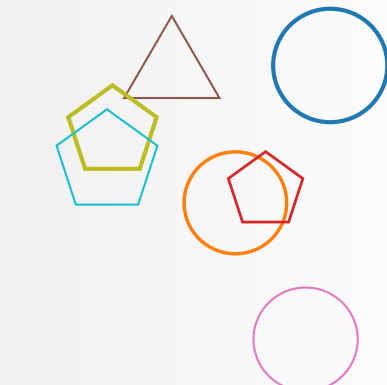[{"shape": "circle", "thickness": 3, "radius": 0.74, "center": [0.852, 0.83]}, {"shape": "circle", "thickness": 2.5, "radius": 0.66, "center": [0.607, 0.473]}, {"shape": "pentagon", "thickness": 2, "radius": 0.51, "center": [0.685, 0.505]}, {"shape": "triangle", "thickness": 1.5, "radius": 0.71, "center": [0.443, 0.816]}, {"shape": "circle", "thickness": 1.5, "radius": 0.67, "center": [0.789, 0.119]}, {"shape": "pentagon", "thickness": 3, "radius": 0.6, "center": [0.29, 0.658]}, {"shape": "pentagon", "thickness": 1.5, "radius": 0.68, "center": [0.276, 0.579]}]